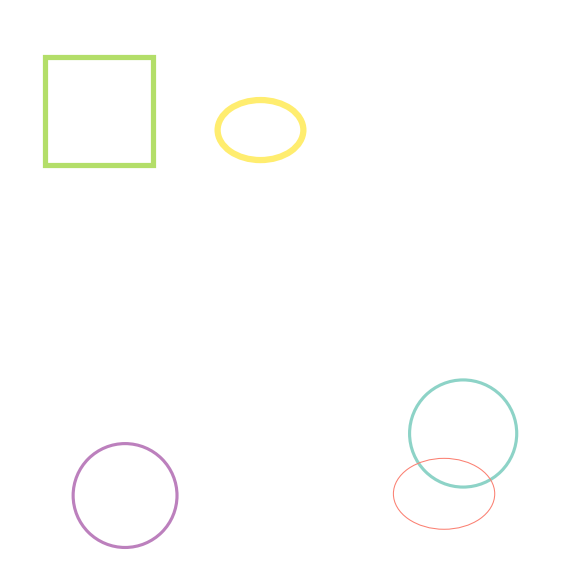[{"shape": "circle", "thickness": 1.5, "radius": 0.46, "center": [0.802, 0.248]}, {"shape": "oval", "thickness": 0.5, "radius": 0.44, "center": [0.769, 0.144]}, {"shape": "square", "thickness": 2.5, "radius": 0.47, "center": [0.171, 0.807]}, {"shape": "circle", "thickness": 1.5, "radius": 0.45, "center": [0.217, 0.141]}, {"shape": "oval", "thickness": 3, "radius": 0.37, "center": [0.451, 0.774]}]